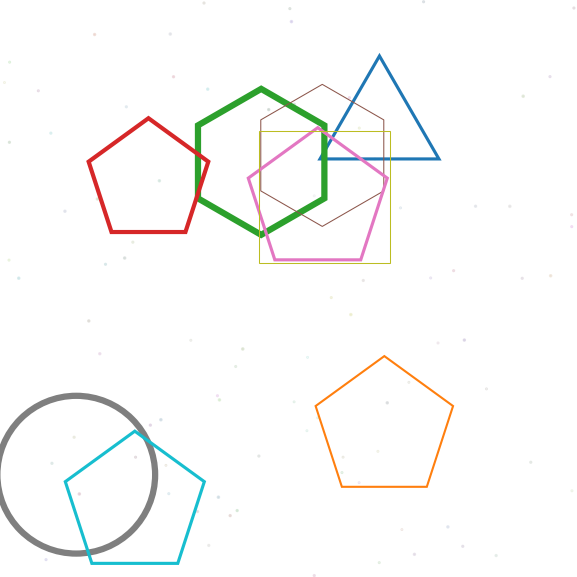[{"shape": "triangle", "thickness": 1.5, "radius": 0.59, "center": [0.657, 0.783]}, {"shape": "pentagon", "thickness": 1, "radius": 0.63, "center": [0.666, 0.257]}, {"shape": "hexagon", "thickness": 3, "radius": 0.63, "center": [0.452, 0.719]}, {"shape": "pentagon", "thickness": 2, "radius": 0.54, "center": [0.257, 0.685]}, {"shape": "hexagon", "thickness": 0.5, "radius": 0.61, "center": [0.558, 0.73]}, {"shape": "pentagon", "thickness": 1.5, "radius": 0.63, "center": [0.55, 0.652]}, {"shape": "circle", "thickness": 3, "radius": 0.68, "center": [0.132, 0.177]}, {"shape": "square", "thickness": 0.5, "radius": 0.57, "center": [0.562, 0.658]}, {"shape": "pentagon", "thickness": 1.5, "radius": 0.63, "center": [0.233, 0.126]}]